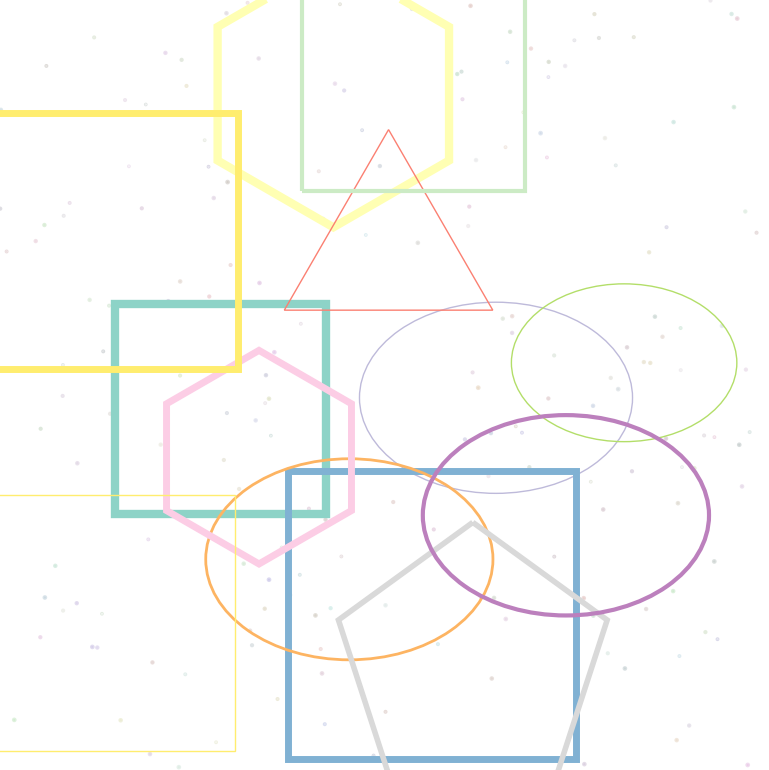[{"shape": "square", "thickness": 3, "radius": 0.68, "center": [0.286, 0.469]}, {"shape": "hexagon", "thickness": 3, "radius": 0.87, "center": [0.433, 0.878]}, {"shape": "oval", "thickness": 0.5, "radius": 0.89, "center": [0.644, 0.483]}, {"shape": "triangle", "thickness": 0.5, "radius": 0.78, "center": [0.505, 0.675]}, {"shape": "square", "thickness": 2.5, "radius": 0.94, "center": [0.561, 0.202]}, {"shape": "oval", "thickness": 1, "radius": 0.93, "center": [0.454, 0.274]}, {"shape": "oval", "thickness": 0.5, "radius": 0.73, "center": [0.811, 0.529]}, {"shape": "hexagon", "thickness": 2.5, "radius": 0.69, "center": [0.336, 0.406]}, {"shape": "pentagon", "thickness": 2, "radius": 0.92, "center": [0.614, 0.138]}, {"shape": "oval", "thickness": 1.5, "radius": 0.93, "center": [0.735, 0.331]}, {"shape": "square", "thickness": 1.5, "radius": 0.72, "center": [0.537, 0.896]}, {"shape": "square", "thickness": 0.5, "radius": 0.83, "center": [0.139, 0.191]}, {"shape": "square", "thickness": 2.5, "radius": 0.83, "center": [0.143, 0.687]}]